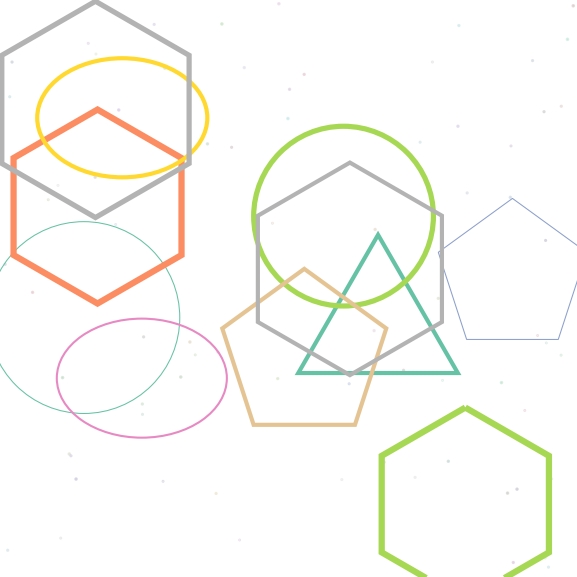[{"shape": "triangle", "thickness": 2, "radius": 0.8, "center": [0.655, 0.433]}, {"shape": "circle", "thickness": 0.5, "radius": 0.83, "center": [0.145, 0.449]}, {"shape": "hexagon", "thickness": 3, "radius": 0.84, "center": [0.169, 0.641]}, {"shape": "pentagon", "thickness": 0.5, "radius": 0.67, "center": [0.887, 0.521]}, {"shape": "oval", "thickness": 1, "radius": 0.74, "center": [0.246, 0.344]}, {"shape": "circle", "thickness": 2.5, "radius": 0.78, "center": [0.595, 0.625]}, {"shape": "hexagon", "thickness": 3, "radius": 0.84, "center": [0.806, 0.126]}, {"shape": "oval", "thickness": 2, "radius": 0.74, "center": [0.212, 0.795]}, {"shape": "pentagon", "thickness": 2, "radius": 0.75, "center": [0.527, 0.384]}, {"shape": "hexagon", "thickness": 2, "radius": 0.92, "center": [0.606, 0.534]}, {"shape": "hexagon", "thickness": 2.5, "radius": 0.94, "center": [0.165, 0.81]}]